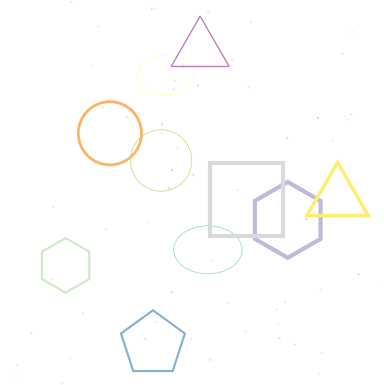[{"shape": "oval", "thickness": 0.5, "radius": 0.45, "center": [0.54, 0.351]}, {"shape": "oval", "thickness": 0.5, "radius": 0.37, "center": [0.43, 0.805]}, {"shape": "hexagon", "thickness": 3, "radius": 0.49, "center": [0.747, 0.429]}, {"shape": "pentagon", "thickness": 1.5, "radius": 0.44, "center": [0.397, 0.107]}, {"shape": "circle", "thickness": 2, "radius": 0.41, "center": [0.285, 0.654]}, {"shape": "circle", "thickness": 0.5, "radius": 0.4, "center": [0.418, 0.583]}, {"shape": "square", "thickness": 3, "radius": 0.47, "center": [0.64, 0.482]}, {"shape": "triangle", "thickness": 1, "radius": 0.44, "center": [0.52, 0.871]}, {"shape": "hexagon", "thickness": 1.5, "radius": 0.35, "center": [0.17, 0.311]}, {"shape": "triangle", "thickness": 2.5, "radius": 0.46, "center": [0.877, 0.486]}]